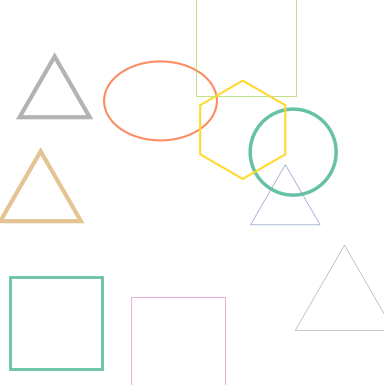[{"shape": "circle", "thickness": 2.5, "radius": 0.56, "center": [0.761, 0.605]}, {"shape": "square", "thickness": 2, "radius": 0.6, "center": [0.145, 0.161]}, {"shape": "oval", "thickness": 1.5, "radius": 0.73, "center": [0.417, 0.738]}, {"shape": "triangle", "thickness": 0.5, "radius": 0.52, "center": [0.741, 0.468]}, {"shape": "square", "thickness": 0.5, "radius": 0.61, "center": [0.463, 0.106]}, {"shape": "square", "thickness": 0.5, "radius": 0.65, "center": [0.639, 0.881]}, {"shape": "hexagon", "thickness": 1.5, "radius": 0.64, "center": [0.63, 0.663]}, {"shape": "triangle", "thickness": 3, "radius": 0.6, "center": [0.106, 0.486]}, {"shape": "triangle", "thickness": 3, "radius": 0.53, "center": [0.142, 0.748]}, {"shape": "triangle", "thickness": 0.5, "radius": 0.74, "center": [0.895, 0.216]}]